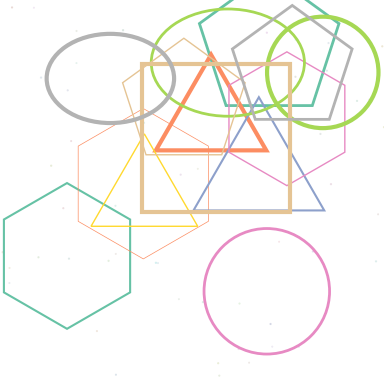[{"shape": "pentagon", "thickness": 2, "radius": 0.95, "center": [0.699, 0.88]}, {"shape": "hexagon", "thickness": 1.5, "radius": 0.95, "center": [0.174, 0.335]}, {"shape": "triangle", "thickness": 3, "radius": 0.83, "center": [0.548, 0.692]}, {"shape": "hexagon", "thickness": 0.5, "radius": 0.98, "center": [0.372, 0.523]}, {"shape": "triangle", "thickness": 1.5, "radius": 0.98, "center": [0.672, 0.551]}, {"shape": "hexagon", "thickness": 1, "radius": 0.87, "center": [0.745, 0.692]}, {"shape": "circle", "thickness": 2, "radius": 0.82, "center": [0.693, 0.243]}, {"shape": "circle", "thickness": 3, "radius": 0.72, "center": [0.838, 0.812]}, {"shape": "oval", "thickness": 2, "radius": 0.99, "center": [0.592, 0.837]}, {"shape": "triangle", "thickness": 1, "radius": 0.8, "center": [0.375, 0.492]}, {"shape": "square", "thickness": 3, "radius": 0.96, "center": [0.561, 0.641]}, {"shape": "pentagon", "thickness": 1, "radius": 0.84, "center": [0.478, 0.733]}, {"shape": "oval", "thickness": 3, "radius": 0.83, "center": [0.287, 0.796]}, {"shape": "pentagon", "thickness": 2, "radius": 0.82, "center": [0.759, 0.822]}]